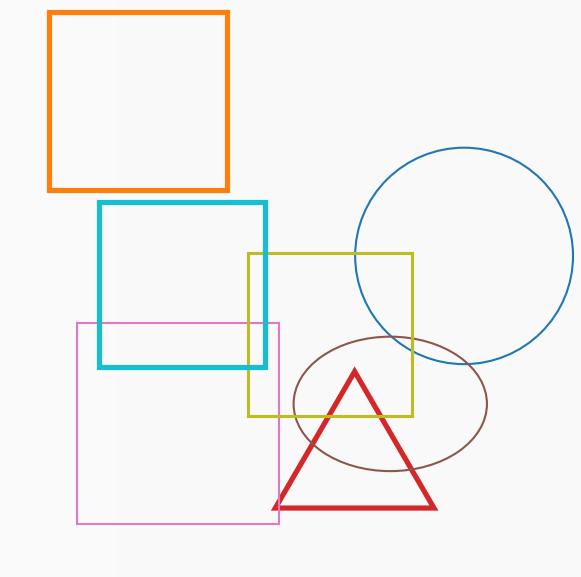[{"shape": "circle", "thickness": 1, "radius": 0.94, "center": [0.798, 0.556]}, {"shape": "square", "thickness": 2.5, "radius": 0.77, "center": [0.238, 0.824]}, {"shape": "triangle", "thickness": 2.5, "radius": 0.79, "center": [0.61, 0.198]}, {"shape": "oval", "thickness": 1, "radius": 0.83, "center": [0.671, 0.3]}, {"shape": "square", "thickness": 1, "radius": 0.87, "center": [0.306, 0.265]}, {"shape": "square", "thickness": 1.5, "radius": 0.71, "center": [0.568, 0.42]}, {"shape": "square", "thickness": 2.5, "radius": 0.72, "center": [0.313, 0.507]}]